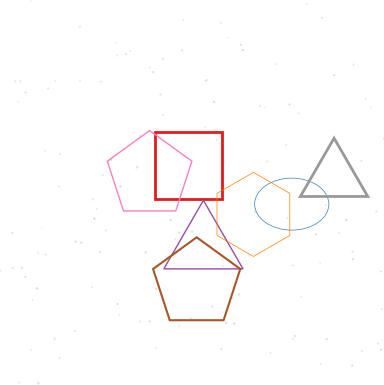[{"shape": "square", "thickness": 2, "radius": 0.44, "center": [0.49, 0.57]}, {"shape": "oval", "thickness": 0.5, "radius": 0.48, "center": [0.758, 0.47]}, {"shape": "triangle", "thickness": 1, "radius": 0.59, "center": [0.528, 0.361]}, {"shape": "hexagon", "thickness": 0.5, "radius": 0.55, "center": [0.658, 0.443]}, {"shape": "pentagon", "thickness": 1.5, "radius": 0.6, "center": [0.511, 0.265]}, {"shape": "pentagon", "thickness": 1, "radius": 0.58, "center": [0.389, 0.546]}, {"shape": "triangle", "thickness": 2, "radius": 0.51, "center": [0.868, 0.54]}]